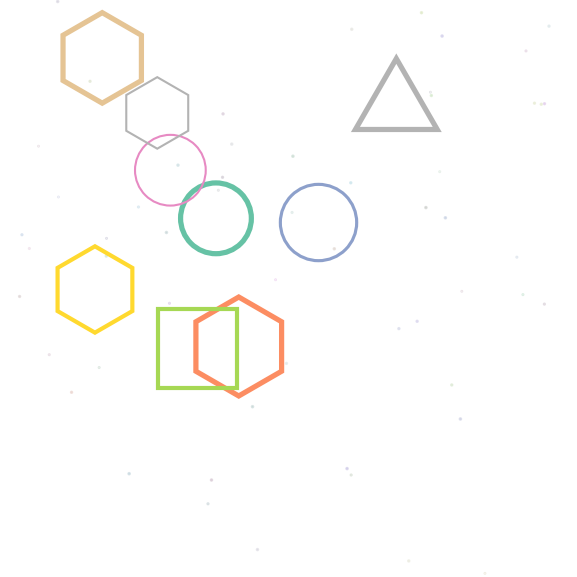[{"shape": "circle", "thickness": 2.5, "radius": 0.31, "center": [0.374, 0.621]}, {"shape": "hexagon", "thickness": 2.5, "radius": 0.43, "center": [0.413, 0.399]}, {"shape": "circle", "thickness": 1.5, "radius": 0.33, "center": [0.552, 0.614]}, {"shape": "circle", "thickness": 1, "radius": 0.31, "center": [0.295, 0.704]}, {"shape": "square", "thickness": 2, "radius": 0.34, "center": [0.342, 0.396]}, {"shape": "hexagon", "thickness": 2, "radius": 0.37, "center": [0.164, 0.498]}, {"shape": "hexagon", "thickness": 2.5, "radius": 0.39, "center": [0.177, 0.899]}, {"shape": "hexagon", "thickness": 1, "radius": 0.31, "center": [0.272, 0.804]}, {"shape": "triangle", "thickness": 2.5, "radius": 0.41, "center": [0.686, 0.816]}]